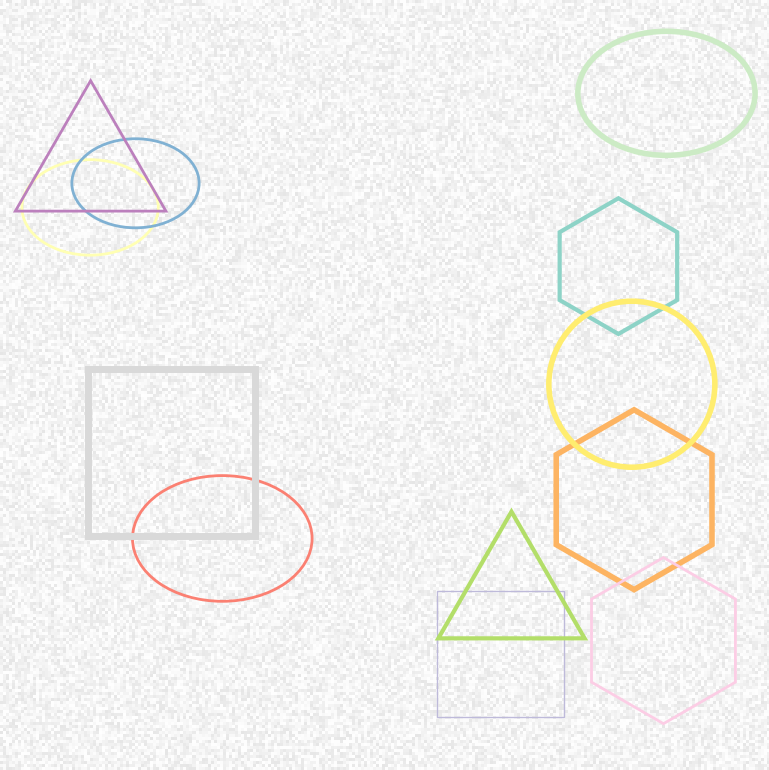[{"shape": "hexagon", "thickness": 1.5, "radius": 0.44, "center": [0.803, 0.654]}, {"shape": "oval", "thickness": 1, "radius": 0.44, "center": [0.117, 0.731]}, {"shape": "square", "thickness": 0.5, "radius": 0.41, "center": [0.65, 0.151]}, {"shape": "oval", "thickness": 1, "radius": 0.58, "center": [0.289, 0.301]}, {"shape": "oval", "thickness": 1, "radius": 0.41, "center": [0.176, 0.762]}, {"shape": "hexagon", "thickness": 2, "radius": 0.58, "center": [0.824, 0.351]}, {"shape": "triangle", "thickness": 1.5, "radius": 0.55, "center": [0.664, 0.226]}, {"shape": "hexagon", "thickness": 1, "radius": 0.54, "center": [0.862, 0.168]}, {"shape": "square", "thickness": 2.5, "radius": 0.54, "center": [0.223, 0.412]}, {"shape": "triangle", "thickness": 1, "radius": 0.56, "center": [0.118, 0.782]}, {"shape": "oval", "thickness": 2, "radius": 0.58, "center": [0.866, 0.879]}, {"shape": "circle", "thickness": 2, "radius": 0.54, "center": [0.821, 0.501]}]